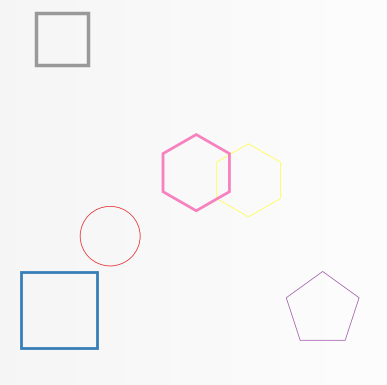[{"shape": "circle", "thickness": 0.5, "radius": 0.39, "center": [0.284, 0.387]}, {"shape": "square", "thickness": 2, "radius": 0.49, "center": [0.153, 0.194]}, {"shape": "pentagon", "thickness": 0.5, "radius": 0.49, "center": [0.833, 0.196]}, {"shape": "hexagon", "thickness": 0.5, "radius": 0.47, "center": [0.641, 0.532]}, {"shape": "hexagon", "thickness": 2, "radius": 0.49, "center": [0.506, 0.552]}, {"shape": "square", "thickness": 2.5, "radius": 0.34, "center": [0.16, 0.899]}]